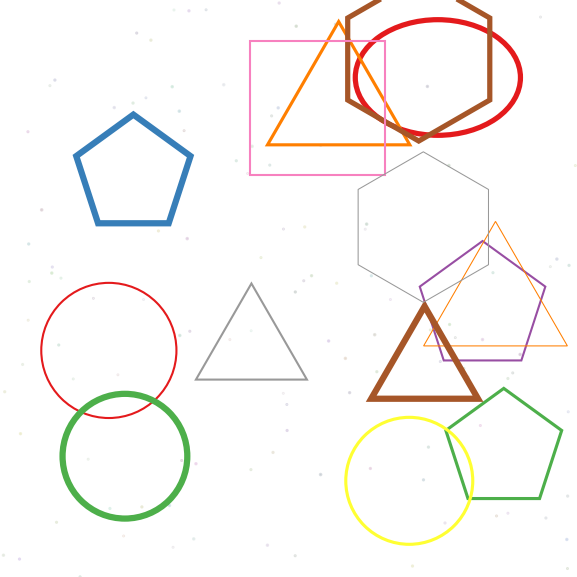[{"shape": "oval", "thickness": 2.5, "radius": 0.72, "center": [0.758, 0.865]}, {"shape": "circle", "thickness": 1, "radius": 0.59, "center": [0.188, 0.392]}, {"shape": "pentagon", "thickness": 3, "radius": 0.52, "center": [0.231, 0.697]}, {"shape": "circle", "thickness": 3, "radius": 0.54, "center": [0.216, 0.209]}, {"shape": "pentagon", "thickness": 1.5, "radius": 0.53, "center": [0.872, 0.221]}, {"shape": "pentagon", "thickness": 1, "radius": 0.57, "center": [0.836, 0.467]}, {"shape": "triangle", "thickness": 1.5, "radius": 0.71, "center": [0.586, 0.819]}, {"shape": "triangle", "thickness": 0.5, "radius": 0.72, "center": [0.858, 0.472]}, {"shape": "circle", "thickness": 1.5, "radius": 0.55, "center": [0.709, 0.167]}, {"shape": "triangle", "thickness": 3, "radius": 0.53, "center": [0.735, 0.362]}, {"shape": "hexagon", "thickness": 2.5, "radius": 0.71, "center": [0.725, 0.897]}, {"shape": "square", "thickness": 1, "radius": 0.58, "center": [0.55, 0.812]}, {"shape": "triangle", "thickness": 1, "radius": 0.55, "center": [0.435, 0.397]}, {"shape": "hexagon", "thickness": 0.5, "radius": 0.65, "center": [0.733, 0.606]}]